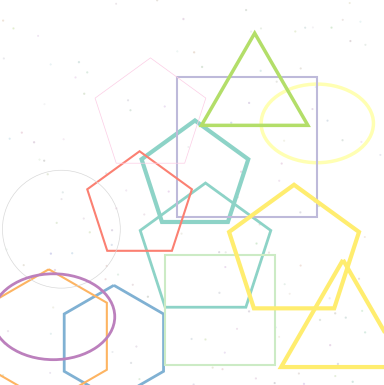[{"shape": "pentagon", "thickness": 2, "radius": 0.89, "center": [0.534, 0.346]}, {"shape": "pentagon", "thickness": 3, "radius": 0.73, "center": [0.506, 0.541]}, {"shape": "oval", "thickness": 2.5, "radius": 0.73, "center": [0.824, 0.679]}, {"shape": "square", "thickness": 1.5, "radius": 0.91, "center": [0.642, 0.618]}, {"shape": "pentagon", "thickness": 1.5, "radius": 0.71, "center": [0.363, 0.464]}, {"shape": "hexagon", "thickness": 2, "radius": 0.74, "center": [0.296, 0.11]}, {"shape": "hexagon", "thickness": 1.5, "radius": 0.87, "center": [0.127, 0.127]}, {"shape": "triangle", "thickness": 2.5, "radius": 0.8, "center": [0.662, 0.754]}, {"shape": "pentagon", "thickness": 0.5, "radius": 0.76, "center": [0.391, 0.698]}, {"shape": "circle", "thickness": 0.5, "radius": 0.77, "center": [0.159, 0.405]}, {"shape": "oval", "thickness": 2, "radius": 0.8, "center": [0.139, 0.177]}, {"shape": "square", "thickness": 1.5, "radius": 0.71, "center": [0.572, 0.195]}, {"shape": "pentagon", "thickness": 3, "radius": 0.89, "center": [0.764, 0.343]}, {"shape": "triangle", "thickness": 3, "radius": 0.93, "center": [0.891, 0.139]}]